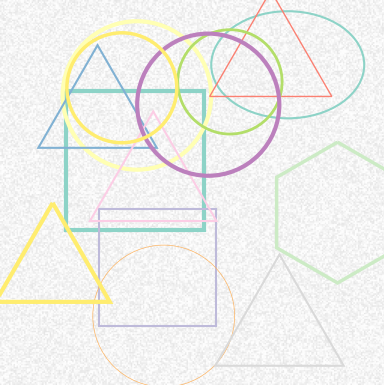[{"shape": "oval", "thickness": 1.5, "radius": 0.99, "center": [0.747, 0.832]}, {"shape": "square", "thickness": 3, "radius": 0.9, "center": [0.35, 0.583]}, {"shape": "circle", "thickness": 3, "radius": 0.96, "center": [0.356, 0.752]}, {"shape": "square", "thickness": 1.5, "radius": 0.76, "center": [0.409, 0.304]}, {"shape": "triangle", "thickness": 1, "radius": 0.92, "center": [0.703, 0.841]}, {"shape": "triangle", "thickness": 1.5, "radius": 0.89, "center": [0.253, 0.705]}, {"shape": "circle", "thickness": 0.5, "radius": 0.92, "center": [0.425, 0.179]}, {"shape": "circle", "thickness": 2, "radius": 0.68, "center": [0.597, 0.787]}, {"shape": "triangle", "thickness": 1.5, "radius": 0.95, "center": [0.398, 0.521]}, {"shape": "triangle", "thickness": 1.5, "radius": 0.96, "center": [0.726, 0.146]}, {"shape": "circle", "thickness": 3, "radius": 0.92, "center": [0.541, 0.728]}, {"shape": "hexagon", "thickness": 2.5, "radius": 0.91, "center": [0.877, 0.448]}, {"shape": "triangle", "thickness": 3, "radius": 0.86, "center": [0.137, 0.302]}, {"shape": "circle", "thickness": 2.5, "radius": 0.71, "center": [0.316, 0.772]}]